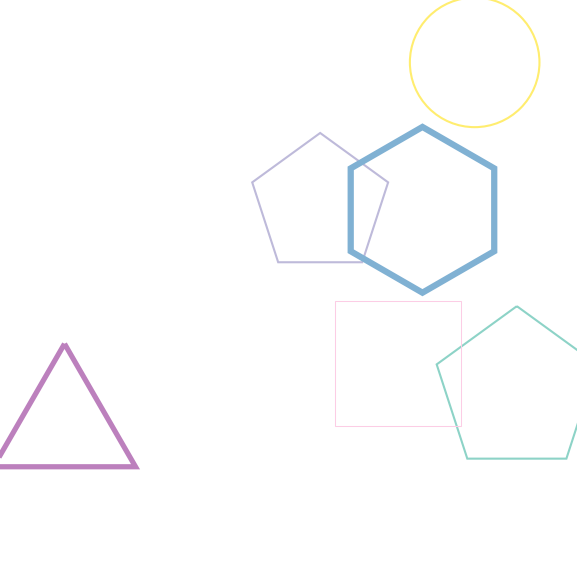[{"shape": "pentagon", "thickness": 1, "radius": 0.73, "center": [0.895, 0.323]}, {"shape": "pentagon", "thickness": 1, "radius": 0.62, "center": [0.554, 0.645]}, {"shape": "hexagon", "thickness": 3, "radius": 0.72, "center": [0.732, 0.636]}, {"shape": "square", "thickness": 0.5, "radius": 0.54, "center": [0.689, 0.37]}, {"shape": "triangle", "thickness": 2.5, "radius": 0.71, "center": [0.112, 0.262]}, {"shape": "circle", "thickness": 1, "radius": 0.56, "center": [0.822, 0.891]}]